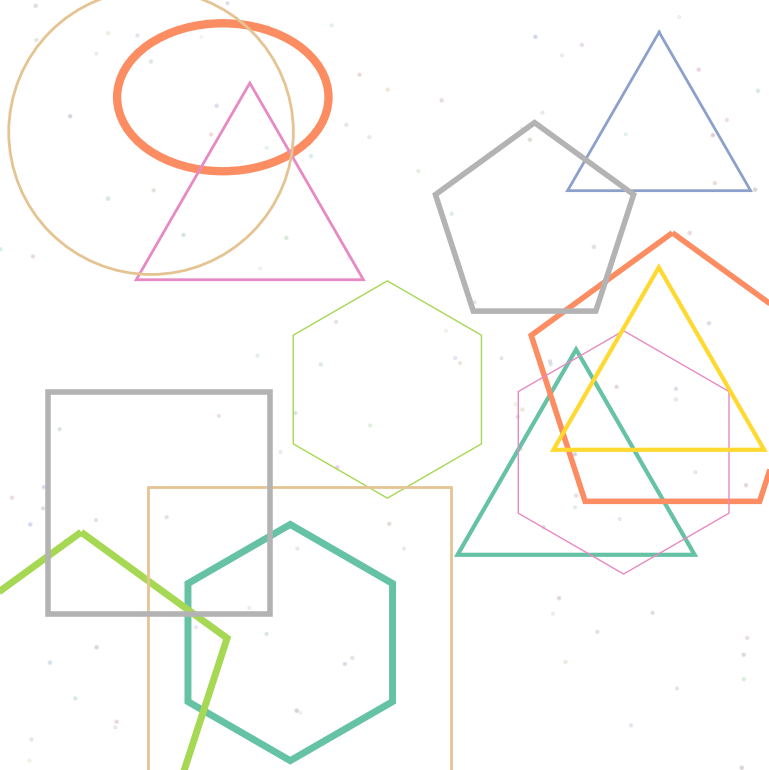[{"shape": "triangle", "thickness": 1.5, "radius": 0.89, "center": [0.748, 0.368]}, {"shape": "hexagon", "thickness": 2.5, "radius": 0.77, "center": [0.377, 0.166]}, {"shape": "oval", "thickness": 3, "radius": 0.69, "center": [0.289, 0.874]}, {"shape": "pentagon", "thickness": 2, "radius": 0.96, "center": [0.873, 0.505]}, {"shape": "triangle", "thickness": 1, "radius": 0.69, "center": [0.856, 0.821]}, {"shape": "triangle", "thickness": 1, "radius": 0.85, "center": [0.324, 0.722]}, {"shape": "hexagon", "thickness": 0.5, "radius": 0.79, "center": [0.81, 0.413]}, {"shape": "hexagon", "thickness": 0.5, "radius": 0.71, "center": [0.503, 0.494]}, {"shape": "pentagon", "thickness": 2.5, "radius": 1.0, "center": [0.105, 0.11]}, {"shape": "triangle", "thickness": 1.5, "radius": 0.79, "center": [0.856, 0.495]}, {"shape": "square", "thickness": 1, "radius": 0.98, "center": [0.389, 0.171]}, {"shape": "circle", "thickness": 1, "radius": 0.92, "center": [0.196, 0.828]}, {"shape": "pentagon", "thickness": 2, "radius": 0.68, "center": [0.694, 0.705]}, {"shape": "square", "thickness": 2, "radius": 0.72, "center": [0.206, 0.347]}]